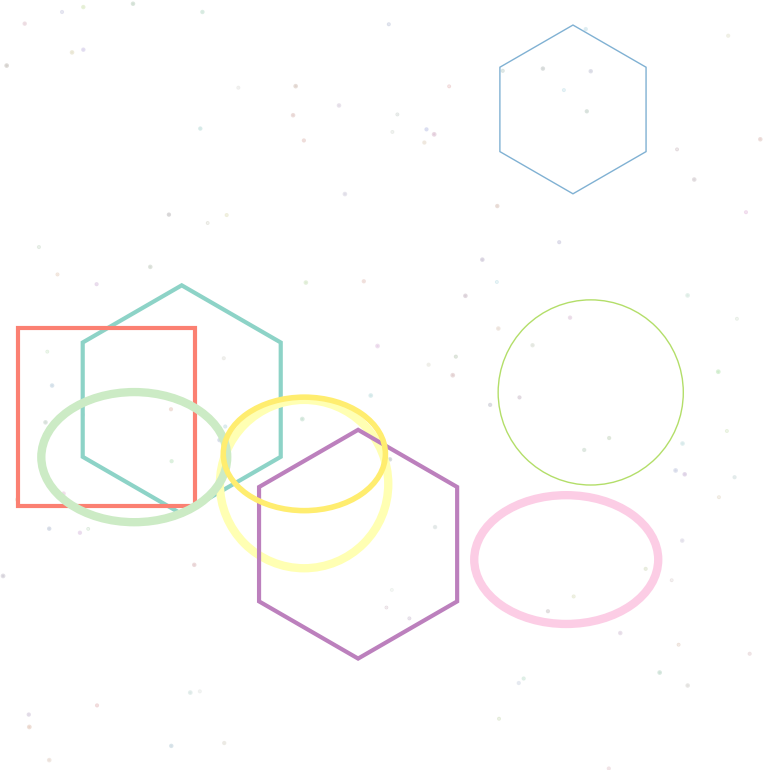[{"shape": "hexagon", "thickness": 1.5, "radius": 0.74, "center": [0.236, 0.481]}, {"shape": "circle", "thickness": 3, "radius": 0.55, "center": [0.395, 0.371]}, {"shape": "square", "thickness": 1.5, "radius": 0.58, "center": [0.138, 0.459]}, {"shape": "hexagon", "thickness": 0.5, "radius": 0.55, "center": [0.744, 0.858]}, {"shape": "circle", "thickness": 0.5, "radius": 0.6, "center": [0.767, 0.49]}, {"shape": "oval", "thickness": 3, "radius": 0.6, "center": [0.735, 0.273]}, {"shape": "hexagon", "thickness": 1.5, "radius": 0.74, "center": [0.465, 0.293]}, {"shape": "oval", "thickness": 3, "radius": 0.6, "center": [0.174, 0.406]}, {"shape": "oval", "thickness": 2, "radius": 0.53, "center": [0.395, 0.411]}]